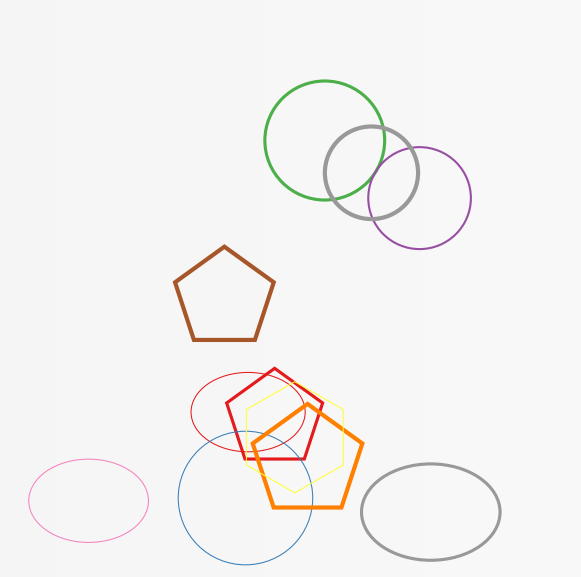[{"shape": "oval", "thickness": 0.5, "radius": 0.49, "center": [0.427, 0.286]}, {"shape": "pentagon", "thickness": 1.5, "radius": 0.43, "center": [0.473, 0.275]}, {"shape": "circle", "thickness": 0.5, "radius": 0.58, "center": [0.422, 0.137]}, {"shape": "circle", "thickness": 1.5, "radius": 0.52, "center": [0.559, 0.756]}, {"shape": "circle", "thickness": 1, "radius": 0.44, "center": [0.722, 0.656]}, {"shape": "pentagon", "thickness": 2, "radius": 0.5, "center": [0.529, 0.201]}, {"shape": "hexagon", "thickness": 0.5, "radius": 0.48, "center": [0.507, 0.242]}, {"shape": "pentagon", "thickness": 2, "radius": 0.45, "center": [0.386, 0.483]}, {"shape": "oval", "thickness": 0.5, "radius": 0.51, "center": [0.152, 0.132]}, {"shape": "circle", "thickness": 2, "radius": 0.4, "center": [0.639, 0.7]}, {"shape": "oval", "thickness": 1.5, "radius": 0.6, "center": [0.741, 0.112]}]